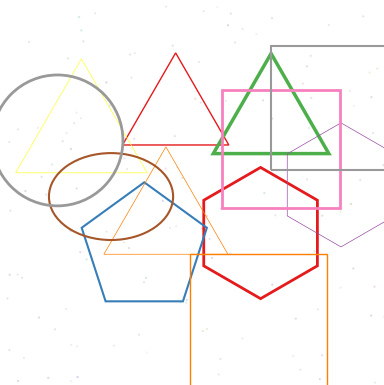[{"shape": "triangle", "thickness": 1, "radius": 0.8, "center": [0.456, 0.703]}, {"shape": "hexagon", "thickness": 2, "radius": 0.85, "center": [0.677, 0.395]}, {"shape": "pentagon", "thickness": 1.5, "radius": 0.85, "center": [0.375, 0.356]}, {"shape": "triangle", "thickness": 2.5, "radius": 0.87, "center": [0.704, 0.688]}, {"shape": "hexagon", "thickness": 0.5, "radius": 0.81, "center": [0.886, 0.52]}, {"shape": "triangle", "thickness": 0.5, "radius": 0.93, "center": [0.431, 0.433]}, {"shape": "square", "thickness": 1, "radius": 0.89, "center": [0.672, 0.162]}, {"shape": "triangle", "thickness": 0.5, "radius": 0.99, "center": [0.211, 0.65]}, {"shape": "oval", "thickness": 1.5, "radius": 0.81, "center": [0.288, 0.489]}, {"shape": "square", "thickness": 2, "radius": 0.76, "center": [0.73, 0.613]}, {"shape": "square", "thickness": 1.5, "radius": 0.8, "center": [0.865, 0.719]}, {"shape": "circle", "thickness": 2, "radius": 0.85, "center": [0.149, 0.635]}]